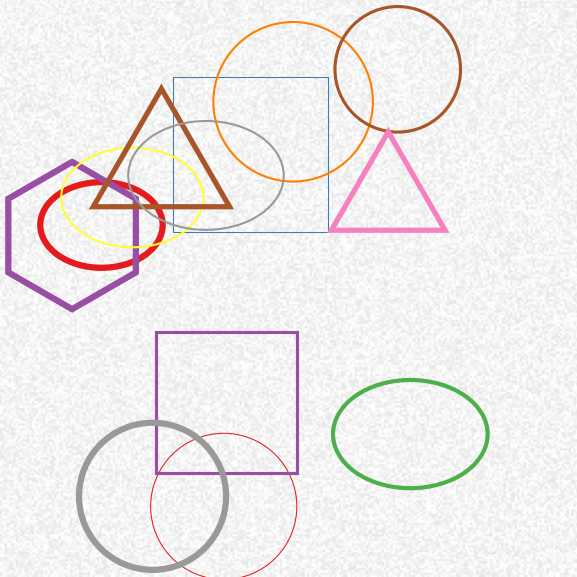[{"shape": "oval", "thickness": 3, "radius": 0.53, "center": [0.176, 0.61]}, {"shape": "circle", "thickness": 0.5, "radius": 0.63, "center": [0.387, 0.122]}, {"shape": "square", "thickness": 0.5, "radius": 0.67, "center": [0.434, 0.731]}, {"shape": "oval", "thickness": 2, "radius": 0.67, "center": [0.711, 0.247]}, {"shape": "hexagon", "thickness": 3, "radius": 0.64, "center": [0.125, 0.591]}, {"shape": "square", "thickness": 1.5, "radius": 0.61, "center": [0.392, 0.302]}, {"shape": "circle", "thickness": 1, "radius": 0.69, "center": [0.508, 0.823]}, {"shape": "oval", "thickness": 1, "radius": 0.62, "center": [0.229, 0.657]}, {"shape": "circle", "thickness": 1.5, "radius": 0.54, "center": [0.689, 0.879]}, {"shape": "triangle", "thickness": 2.5, "radius": 0.68, "center": [0.28, 0.709]}, {"shape": "triangle", "thickness": 2.5, "radius": 0.57, "center": [0.672, 0.657]}, {"shape": "oval", "thickness": 1, "radius": 0.67, "center": [0.357, 0.695]}, {"shape": "circle", "thickness": 3, "radius": 0.64, "center": [0.264, 0.14]}]